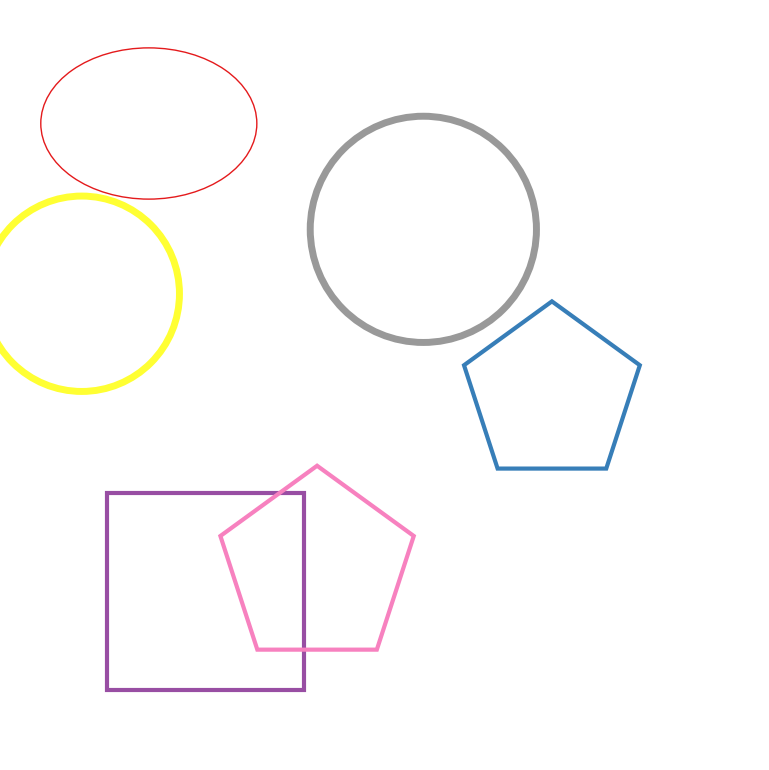[{"shape": "oval", "thickness": 0.5, "radius": 0.7, "center": [0.193, 0.84]}, {"shape": "pentagon", "thickness": 1.5, "radius": 0.6, "center": [0.717, 0.489]}, {"shape": "square", "thickness": 1.5, "radius": 0.64, "center": [0.267, 0.232]}, {"shape": "circle", "thickness": 2.5, "radius": 0.63, "center": [0.106, 0.619]}, {"shape": "pentagon", "thickness": 1.5, "radius": 0.66, "center": [0.412, 0.263]}, {"shape": "circle", "thickness": 2.5, "radius": 0.73, "center": [0.55, 0.702]}]